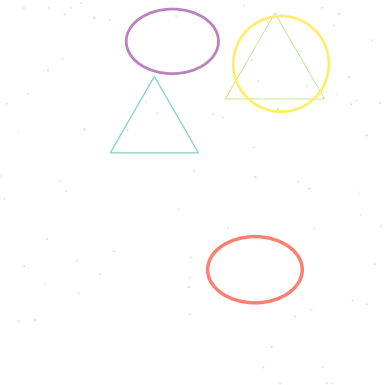[{"shape": "triangle", "thickness": 1, "radius": 0.66, "center": [0.401, 0.669]}, {"shape": "oval", "thickness": 2.5, "radius": 0.61, "center": [0.662, 0.299]}, {"shape": "triangle", "thickness": 0.5, "radius": 0.74, "center": [0.714, 0.817]}, {"shape": "oval", "thickness": 2, "radius": 0.6, "center": [0.448, 0.893]}, {"shape": "circle", "thickness": 2, "radius": 0.62, "center": [0.73, 0.834]}]